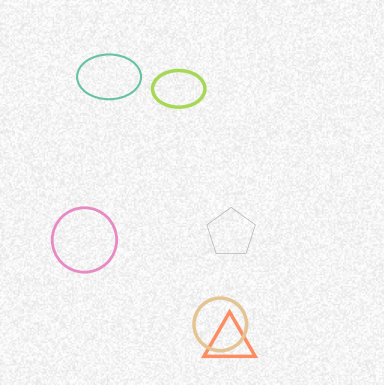[{"shape": "oval", "thickness": 1.5, "radius": 0.42, "center": [0.283, 0.8]}, {"shape": "triangle", "thickness": 2.5, "radius": 0.38, "center": [0.596, 0.113]}, {"shape": "circle", "thickness": 2, "radius": 0.42, "center": [0.219, 0.377]}, {"shape": "oval", "thickness": 2.5, "radius": 0.34, "center": [0.464, 0.769]}, {"shape": "circle", "thickness": 2.5, "radius": 0.34, "center": [0.572, 0.157]}, {"shape": "pentagon", "thickness": 0.5, "radius": 0.33, "center": [0.6, 0.395]}]